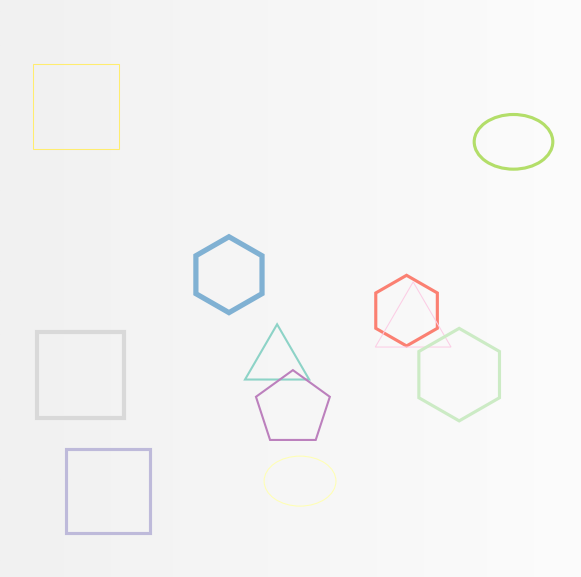[{"shape": "triangle", "thickness": 1, "radius": 0.32, "center": [0.477, 0.374]}, {"shape": "oval", "thickness": 0.5, "radius": 0.31, "center": [0.516, 0.166]}, {"shape": "square", "thickness": 1.5, "radius": 0.36, "center": [0.186, 0.148]}, {"shape": "hexagon", "thickness": 1.5, "radius": 0.31, "center": [0.699, 0.461]}, {"shape": "hexagon", "thickness": 2.5, "radius": 0.33, "center": [0.394, 0.523]}, {"shape": "oval", "thickness": 1.5, "radius": 0.34, "center": [0.883, 0.754]}, {"shape": "triangle", "thickness": 0.5, "radius": 0.38, "center": [0.711, 0.436]}, {"shape": "square", "thickness": 2, "radius": 0.37, "center": [0.138, 0.35]}, {"shape": "pentagon", "thickness": 1, "radius": 0.33, "center": [0.504, 0.291]}, {"shape": "hexagon", "thickness": 1.5, "radius": 0.4, "center": [0.79, 0.35]}, {"shape": "square", "thickness": 0.5, "radius": 0.37, "center": [0.131, 0.814]}]